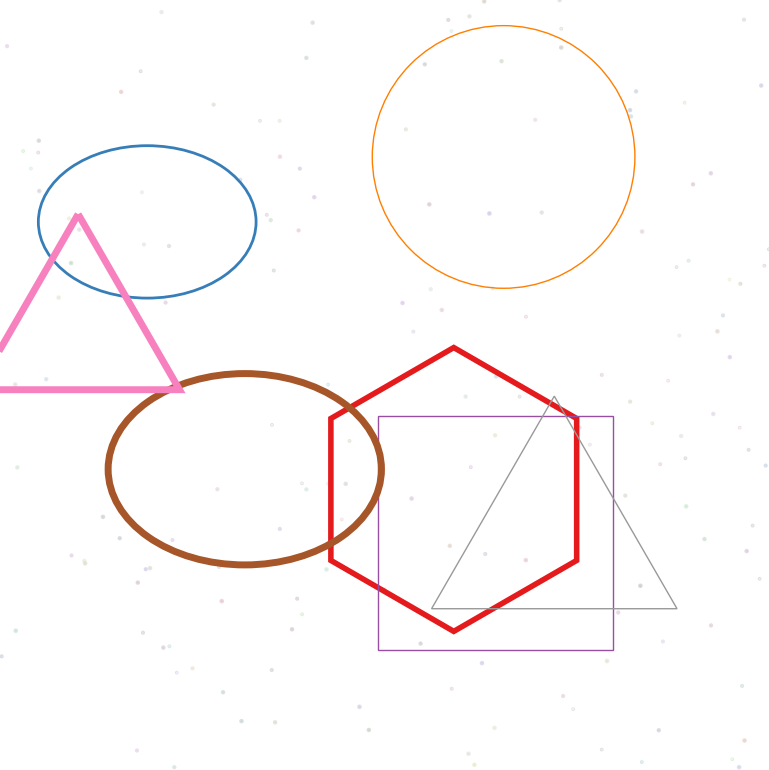[{"shape": "hexagon", "thickness": 2, "radius": 0.92, "center": [0.589, 0.364]}, {"shape": "oval", "thickness": 1, "radius": 0.71, "center": [0.191, 0.712]}, {"shape": "square", "thickness": 0.5, "radius": 0.76, "center": [0.644, 0.308]}, {"shape": "circle", "thickness": 0.5, "radius": 0.85, "center": [0.654, 0.796]}, {"shape": "oval", "thickness": 2.5, "radius": 0.89, "center": [0.318, 0.391]}, {"shape": "triangle", "thickness": 2.5, "radius": 0.76, "center": [0.101, 0.57]}, {"shape": "triangle", "thickness": 0.5, "radius": 0.92, "center": [0.72, 0.301]}]